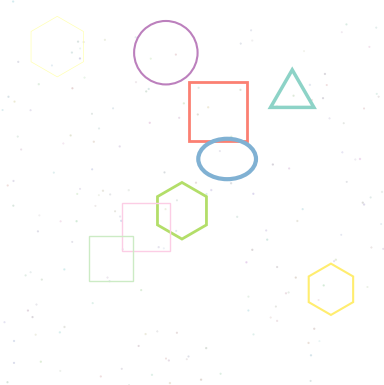[{"shape": "triangle", "thickness": 2.5, "radius": 0.33, "center": [0.759, 0.754]}, {"shape": "hexagon", "thickness": 0.5, "radius": 0.39, "center": [0.149, 0.879]}, {"shape": "square", "thickness": 2, "radius": 0.38, "center": [0.567, 0.711]}, {"shape": "oval", "thickness": 3, "radius": 0.37, "center": [0.59, 0.587]}, {"shape": "hexagon", "thickness": 2, "radius": 0.37, "center": [0.473, 0.453]}, {"shape": "square", "thickness": 1, "radius": 0.31, "center": [0.379, 0.412]}, {"shape": "circle", "thickness": 1.5, "radius": 0.41, "center": [0.431, 0.863]}, {"shape": "square", "thickness": 1, "radius": 0.29, "center": [0.289, 0.328]}, {"shape": "hexagon", "thickness": 1.5, "radius": 0.33, "center": [0.86, 0.249]}]